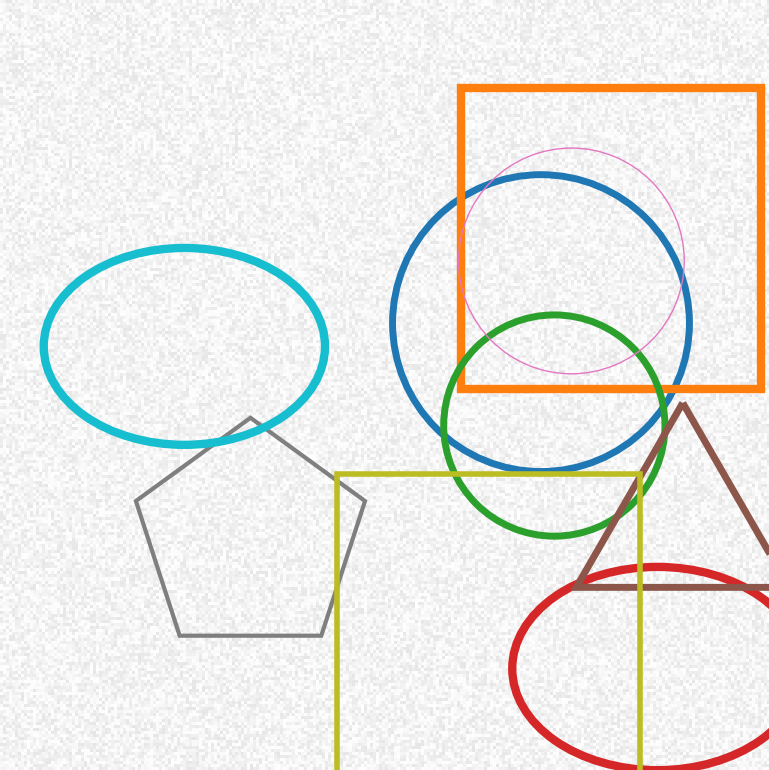[{"shape": "circle", "thickness": 2.5, "radius": 0.96, "center": [0.703, 0.58]}, {"shape": "square", "thickness": 3, "radius": 0.98, "center": [0.793, 0.69]}, {"shape": "circle", "thickness": 2.5, "radius": 0.72, "center": [0.72, 0.447]}, {"shape": "oval", "thickness": 3, "radius": 0.94, "center": [0.854, 0.132]}, {"shape": "triangle", "thickness": 2.5, "radius": 0.8, "center": [0.887, 0.317]}, {"shape": "circle", "thickness": 0.5, "radius": 0.73, "center": [0.742, 0.661]}, {"shape": "pentagon", "thickness": 1.5, "radius": 0.78, "center": [0.325, 0.301]}, {"shape": "square", "thickness": 2, "radius": 0.98, "center": [0.634, 0.188]}, {"shape": "oval", "thickness": 3, "radius": 0.91, "center": [0.239, 0.55]}]